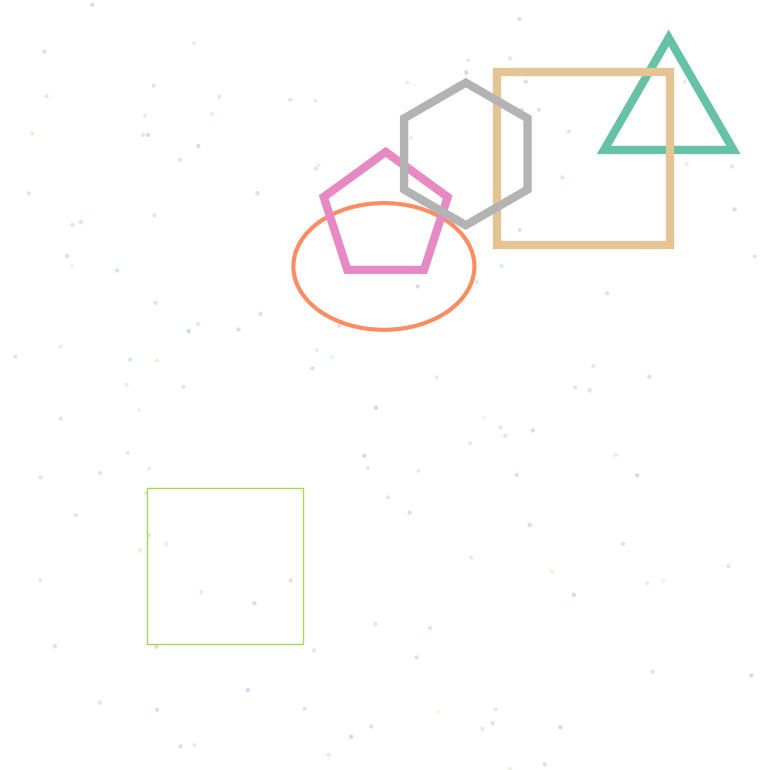[{"shape": "triangle", "thickness": 3, "radius": 0.49, "center": [0.868, 0.854]}, {"shape": "oval", "thickness": 1.5, "radius": 0.59, "center": [0.499, 0.654]}, {"shape": "pentagon", "thickness": 3, "radius": 0.42, "center": [0.501, 0.718]}, {"shape": "square", "thickness": 0.5, "radius": 0.51, "center": [0.293, 0.264]}, {"shape": "square", "thickness": 3, "radius": 0.56, "center": [0.758, 0.794]}, {"shape": "hexagon", "thickness": 3, "radius": 0.46, "center": [0.605, 0.8]}]